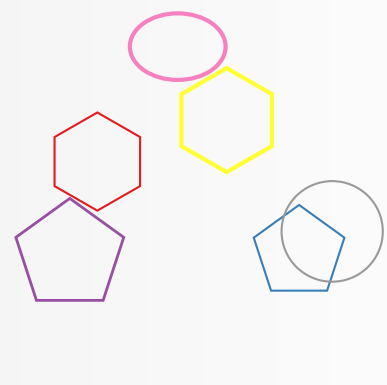[{"shape": "hexagon", "thickness": 1.5, "radius": 0.64, "center": [0.251, 0.58]}, {"shape": "pentagon", "thickness": 1.5, "radius": 0.62, "center": [0.772, 0.345]}, {"shape": "pentagon", "thickness": 2, "radius": 0.73, "center": [0.18, 0.338]}, {"shape": "hexagon", "thickness": 3, "radius": 0.67, "center": [0.585, 0.688]}, {"shape": "oval", "thickness": 3, "radius": 0.62, "center": [0.459, 0.879]}, {"shape": "circle", "thickness": 1.5, "radius": 0.65, "center": [0.857, 0.399]}]